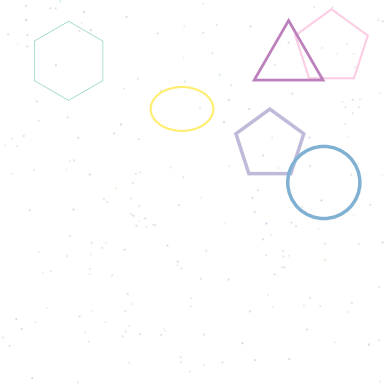[{"shape": "hexagon", "thickness": 0.5, "radius": 0.51, "center": [0.178, 0.842]}, {"shape": "pentagon", "thickness": 2.5, "radius": 0.46, "center": [0.701, 0.624]}, {"shape": "circle", "thickness": 2.5, "radius": 0.47, "center": [0.841, 0.526]}, {"shape": "pentagon", "thickness": 1.5, "radius": 0.5, "center": [0.861, 0.877]}, {"shape": "triangle", "thickness": 2, "radius": 0.52, "center": [0.75, 0.844]}, {"shape": "oval", "thickness": 1.5, "radius": 0.41, "center": [0.473, 0.717]}]